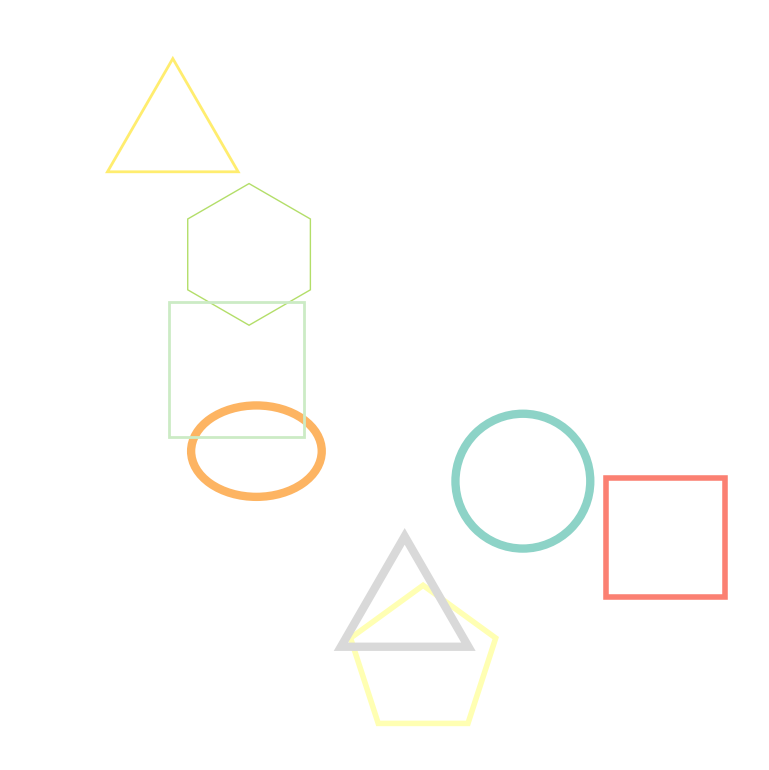[{"shape": "circle", "thickness": 3, "radius": 0.44, "center": [0.679, 0.375]}, {"shape": "pentagon", "thickness": 2, "radius": 0.5, "center": [0.549, 0.141]}, {"shape": "square", "thickness": 2, "radius": 0.39, "center": [0.864, 0.302]}, {"shape": "oval", "thickness": 3, "radius": 0.42, "center": [0.333, 0.414]}, {"shape": "hexagon", "thickness": 0.5, "radius": 0.46, "center": [0.323, 0.67]}, {"shape": "triangle", "thickness": 3, "radius": 0.48, "center": [0.526, 0.208]}, {"shape": "square", "thickness": 1, "radius": 0.44, "center": [0.307, 0.52]}, {"shape": "triangle", "thickness": 1, "radius": 0.49, "center": [0.224, 0.826]}]